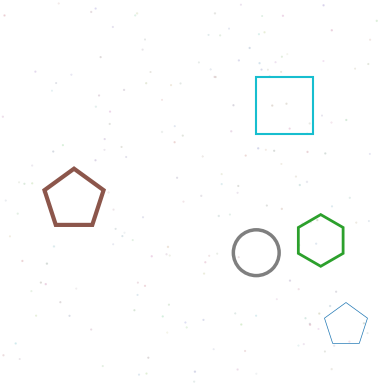[{"shape": "pentagon", "thickness": 0.5, "radius": 0.29, "center": [0.899, 0.155]}, {"shape": "hexagon", "thickness": 2, "radius": 0.34, "center": [0.833, 0.375]}, {"shape": "pentagon", "thickness": 3, "radius": 0.4, "center": [0.192, 0.481]}, {"shape": "circle", "thickness": 2.5, "radius": 0.3, "center": [0.666, 0.344]}, {"shape": "square", "thickness": 1.5, "radius": 0.37, "center": [0.739, 0.726]}]